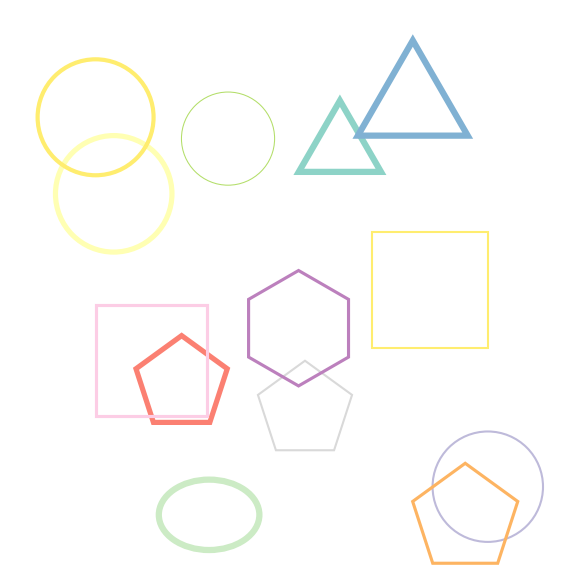[{"shape": "triangle", "thickness": 3, "radius": 0.41, "center": [0.589, 0.743]}, {"shape": "circle", "thickness": 2.5, "radius": 0.5, "center": [0.197, 0.663]}, {"shape": "circle", "thickness": 1, "radius": 0.48, "center": [0.845, 0.156]}, {"shape": "pentagon", "thickness": 2.5, "radius": 0.42, "center": [0.315, 0.335]}, {"shape": "triangle", "thickness": 3, "radius": 0.55, "center": [0.715, 0.819]}, {"shape": "pentagon", "thickness": 1.5, "radius": 0.48, "center": [0.806, 0.101]}, {"shape": "circle", "thickness": 0.5, "radius": 0.4, "center": [0.395, 0.759]}, {"shape": "square", "thickness": 1.5, "radius": 0.48, "center": [0.262, 0.374]}, {"shape": "pentagon", "thickness": 1, "radius": 0.43, "center": [0.528, 0.289]}, {"shape": "hexagon", "thickness": 1.5, "radius": 0.5, "center": [0.517, 0.431]}, {"shape": "oval", "thickness": 3, "radius": 0.44, "center": [0.362, 0.108]}, {"shape": "square", "thickness": 1, "radius": 0.5, "center": [0.745, 0.497]}, {"shape": "circle", "thickness": 2, "radius": 0.5, "center": [0.166, 0.796]}]